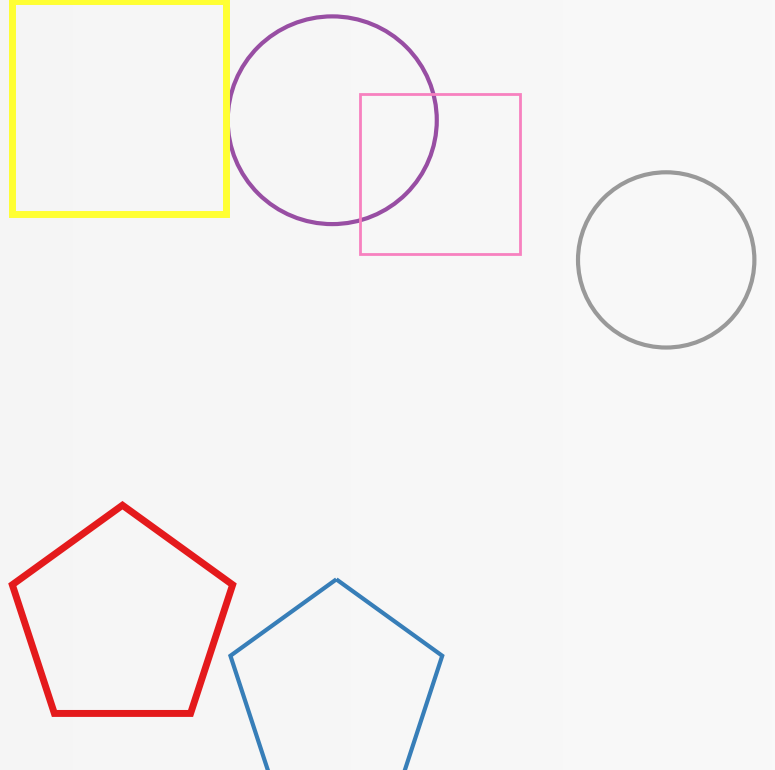[{"shape": "pentagon", "thickness": 2.5, "radius": 0.75, "center": [0.158, 0.194]}, {"shape": "pentagon", "thickness": 1.5, "radius": 0.72, "center": [0.434, 0.104]}, {"shape": "circle", "thickness": 1.5, "radius": 0.67, "center": [0.429, 0.844]}, {"shape": "square", "thickness": 2.5, "radius": 0.69, "center": [0.154, 0.861]}, {"shape": "square", "thickness": 1, "radius": 0.52, "center": [0.567, 0.774]}, {"shape": "circle", "thickness": 1.5, "radius": 0.57, "center": [0.86, 0.662]}]